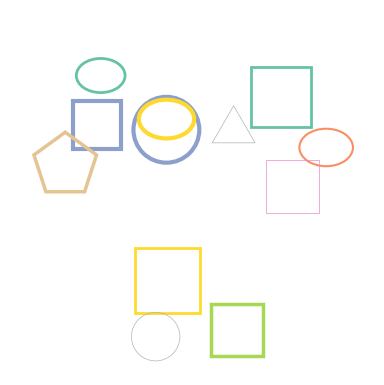[{"shape": "square", "thickness": 2, "radius": 0.39, "center": [0.73, 0.747]}, {"shape": "oval", "thickness": 2, "radius": 0.32, "center": [0.262, 0.804]}, {"shape": "oval", "thickness": 1.5, "radius": 0.35, "center": [0.847, 0.617]}, {"shape": "circle", "thickness": 3, "radius": 0.43, "center": [0.432, 0.663]}, {"shape": "square", "thickness": 3, "radius": 0.31, "center": [0.253, 0.676]}, {"shape": "square", "thickness": 0.5, "radius": 0.34, "center": [0.76, 0.516]}, {"shape": "square", "thickness": 2.5, "radius": 0.34, "center": [0.616, 0.143]}, {"shape": "oval", "thickness": 3, "radius": 0.36, "center": [0.432, 0.691]}, {"shape": "square", "thickness": 2, "radius": 0.42, "center": [0.435, 0.272]}, {"shape": "pentagon", "thickness": 2.5, "radius": 0.43, "center": [0.169, 0.571]}, {"shape": "circle", "thickness": 0.5, "radius": 0.31, "center": [0.404, 0.126]}, {"shape": "triangle", "thickness": 0.5, "radius": 0.32, "center": [0.607, 0.661]}]